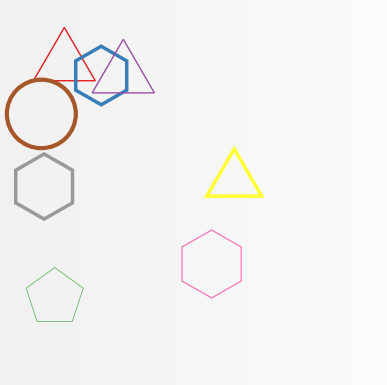[{"shape": "triangle", "thickness": 1, "radius": 0.46, "center": [0.166, 0.836]}, {"shape": "hexagon", "thickness": 2.5, "radius": 0.38, "center": [0.261, 0.804]}, {"shape": "pentagon", "thickness": 0.5, "radius": 0.39, "center": [0.141, 0.228]}, {"shape": "triangle", "thickness": 1, "radius": 0.46, "center": [0.318, 0.805]}, {"shape": "triangle", "thickness": 2.5, "radius": 0.41, "center": [0.604, 0.532]}, {"shape": "circle", "thickness": 3, "radius": 0.44, "center": [0.107, 0.704]}, {"shape": "hexagon", "thickness": 1, "radius": 0.44, "center": [0.546, 0.314]}, {"shape": "hexagon", "thickness": 2.5, "radius": 0.42, "center": [0.114, 0.516]}]